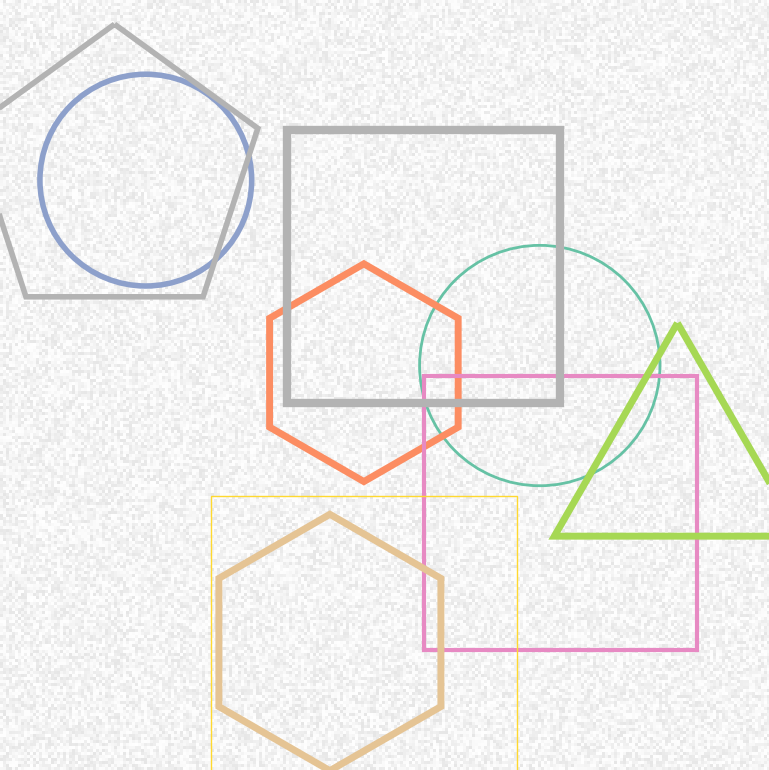[{"shape": "circle", "thickness": 1, "radius": 0.78, "center": [0.701, 0.525]}, {"shape": "hexagon", "thickness": 2.5, "radius": 0.71, "center": [0.473, 0.516]}, {"shape": "circle", "thickness": 2, "radius": 0.69, "center": [0.189, 0.766]}, {"shape": "square", "thickness": 1.5, "radius": 0.89, "center": [0.728, 0.334]}, {"shape": "triangle", "thickness": 2.5, "radius": 0.92, "center": [0.88, 0.396]}, {"shape": "square", "thickness": 0.5, "radius": 0.99, "center": [0.472, 0.158]}, {"shape": "hexagon", "thickness": 2.5, "radius": 0.83, "center": [0.428, 0.166]}, {"shape": "pentagon", "thickness": 2, "radius": 0.98, "center": [0.149, 0.773]}, {"shape": "square", "thickness": 3, "radius": 0.89, "center": [0.55, 0.654]}]